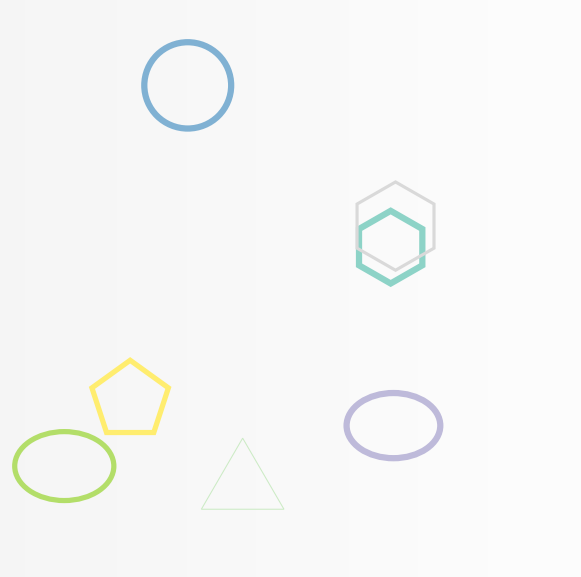[{"shape": "hexagon", "thickness": 3, "radius": 0.31, "center": [0.672, 0.571]}, {"shape": "oval", "thickness": 3, "radius": 0.4, "center": [0.677, 0.262]}, {"shape": "circle", "thickness": 3, "radius": 0.37, "center": [0.323, 0.851]}, {"shape": "oval", "thickness": 2.5, "radius": 0.43, "center": [0.111, 0.192]}, {"shape": "hexagon", "thickness": 1.5, "radius": 0.38, "center": [0.68, 0.608]}, {"shape": "triangle", "thickness": 0.5, "radius": 0.41, "center": [0.417, 0.158]}, {"shape": "pentagon", "thickness": 2.5, "radius": 0.35, "center": [0.224, 0.306]}]